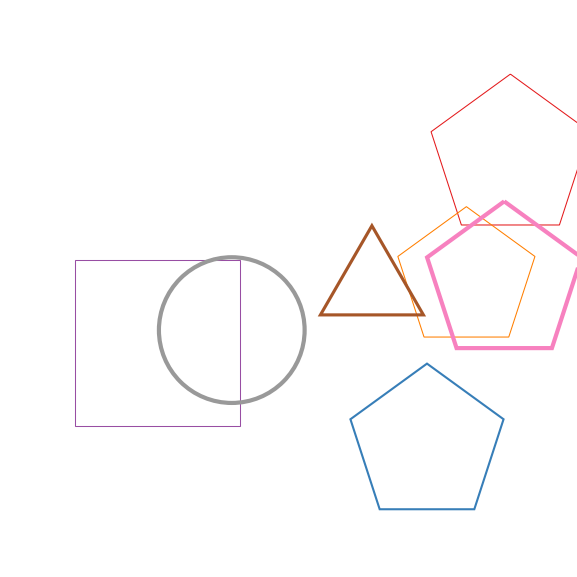[{"shape": "pentagon", "thickness": 0.5, "radius": 0.72, "center": [0.884, 0.726]}, {"shape": "pentagon", "thickness": 1, "radius": 0.7, "center": [0.739, 0.23]}, {"shape": "square", "thickness": 0.5, "radius": 0.72, "center": [0.273, 0.405]}, {"shape": "pentagon", "thickness": 0.5, "radius": 0.62, "center": [0.808, 0.516]}, {"shape": "triangle", "thickness": 1.5, "radius": 0.51, "center": [0.644, 0.505]}, {"shape": "pentagon", "thickness": 2, "radius": 0.7, "center": [0.873, 0.51]}, {"shape": "circle", "thickness": 2, "radius": 0.63, "center": [0.401, 0.428]}]